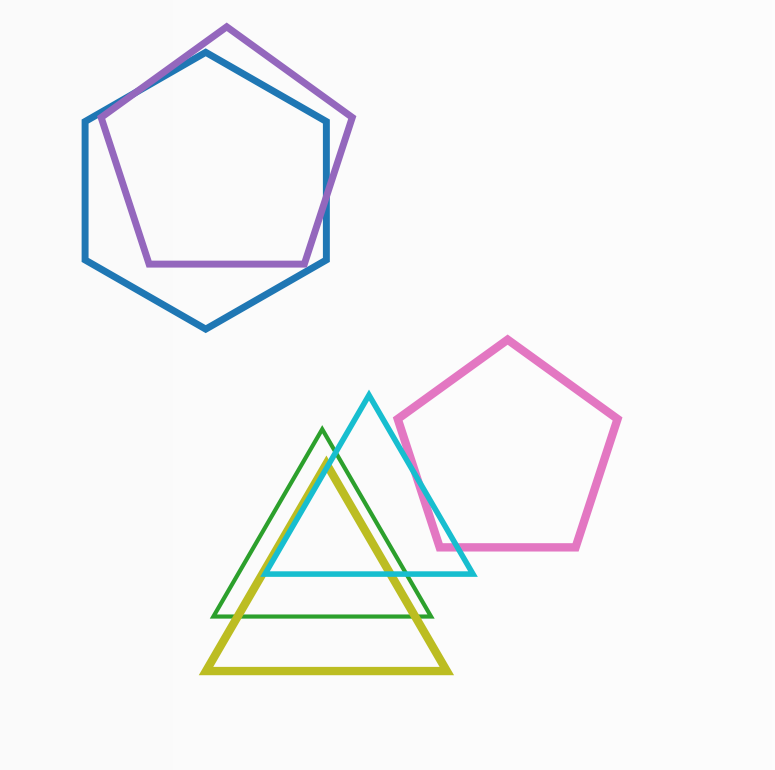[{"shape": "hexagon", "thickness": 2.5, "radius": 0.9, "center": [0.265, 0.752]}, {"shape": "triangle", "thickness": 1.5, "radius": 0.81, "center": [0.416, 0.28]}, {"shape": "pentagon", "thickness": 2.5, "radius": 0.85, "center": [0.293, 0.795]}, {"shape": "pentagon", "thickness": 3, "radius": 0.75, "center": [0.655, 0.41]}, {"shape": "triangle", "thickness": 3, "radius": 0.9, "center": [0.421, 0.218]}, {"shape": "triangle", "thickness": 2, "radius": 0.77, "center": [0.476, 0.332]}]